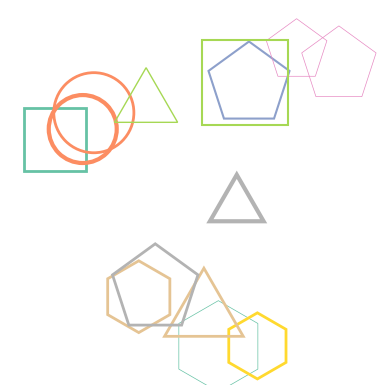[{"shape": "square", "thickness": 2, "radius": 0.41, "center": [0.142, 0.638]}, {"shape": "hexagon", "thickness": 0.5, "radius": 0.59, "center": [0.567, 0.101]}, {"shape": "circle", "thickness": 3, "radius": 0.44, "center": [0.215, 0.665]}, {"shape": "circle", "thickness": 2, "radius": 0.52, "center": [0.244, 0.707]}, {"shape": "pentagon", "thickness": 1.5, "radius": 0.55, "center": [0.647, 0.782]}, {"shape": "pentagon", "thickness": 0.5, "radius": 0.51, "center": [0.88, 0.831]}, {"shape": "pentagon", "thickness": 0.5, "radius": 0.41, "center": [0.77, 0.869]}, {"shape": "square", "thickness": 1.5, "radius": 0.56, "center": [0.636, 0.786]}, {"shape": "triangle", "thickness": 1, "radius": 0.47, "center": [0.379, 0.73]}, {"shape": "hexagon", "thickness": 2, "radius": 0.43, "center": [0.669, 0.102]}, {"shape": "triangle", "thickness": 2, "radius": 0.59, "center": [0.53, 0.185]}, {"shape": "hexagon", "thickness": 2, "radius": 0.47, "center": [0.36, 0.229]}, {"shape": "pentagon", "thickness": 2, "radius": 0.58, "center": [0.403, 0.25]}, {"shape": "triangle", "thickness": 3, "radius": 0.4, "center": [0.615, 0.466]}]